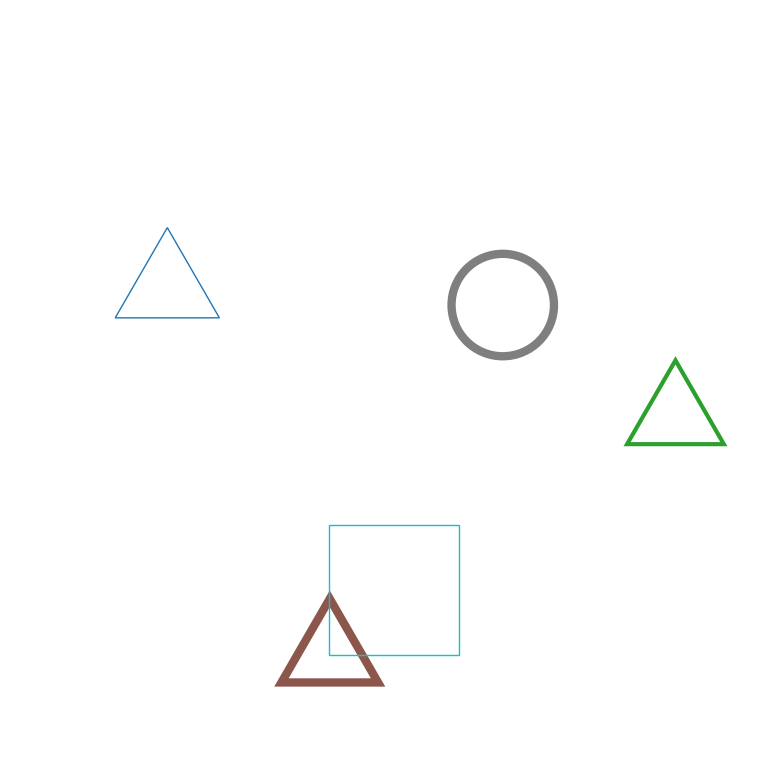[{"shape": "triangle", "thickness": 0.5, "radius": 0.39, "center": [0.217, 0.626]}, {"shape": "triangle", "thickness": 1.5, "radius": 0.36, "center": [0.877, 0.459]}, {"shape": "triangle", "thickness": 3, "radius": 0.36, "center": [0.428, 0.15]}, {"shape": "circle", "thickness": 3, "radius": 0.33, "center": [0.653, 0.604]}, {"shape": "square", "thickness": 0.5, "radius": 0.42, "center": [0.511, 0.234]}]